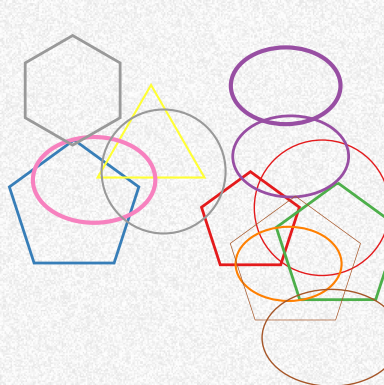[{"shape": "circle", "thickness": 1, "radius": 0.88, "center": [0.836, 0.46]}, {"shape": "pentagon", "thickness": 2, "radius": 0.67, "center": [0.651, 0.42]}, {"shape": "pentagon", "thickness": 2, "radius": 0.88, "center": [0.192, 0.46]}, {"shape": "pentagon", "thickness": 2, "radius": 0.84, "center": [0.877, 0.357]}, {"shape": "oval", "thickness": 3, "radius": 0.71, "center": [0.742, 0.777]}, {"shape": "oval", "thickness": 2, "radius": 0.75, "center": [0.755, 0.594]}, {"shape": "oval", "thickness": 1.5, "radius": 0.69, "center": [0.75, 0.315]}, {"shape": "triangle", "thickness": 1.5, "radius": 0.8, "center": [0.392, 0.619]}, {"shape": "pentagon", "thickness": 0.5, "radius": 0.89, "center": [0.767, 0.313]}, {"shape": "oval", "thickness": 1, "radius": 0.9, "center": [0.86, 0.123]}, {"shape": "oval", "thickness": 3, "radius": 0.8, "center": [0.244, 0.533]}, {"shape": "hexagon", "thickness": 2, "radius": 0.71, "center": [0.189, 0.765]}, {"shape": "circle", "thickness": 1.5, "radius": 0.81, "center": [0.425, 0.555]}]